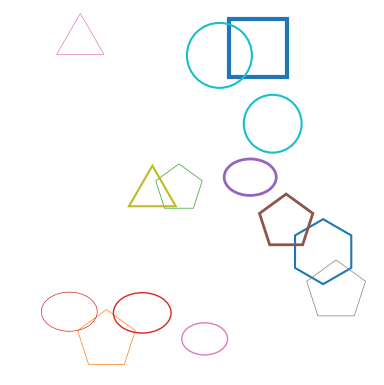[{"shape": "square", "thickness": 3, "radius": 0.38, "center": [0.67, 0.875]}, {"shape": "hexagon", "thickness": 1.5, "radius": 0.42, "center": [0.839, 0.346]}, {"shape": "pentagon", "thickness": 0.5, "radius": 0.39, "center": [0.277, 0.117]}, {"shape": "pentagon", "thickness": 0.5, "radius": 0.32, "center": [0.465, 0.511]}, {"shape": "oval", "thickness": 1, "radius": 0.37, "center": [0.369, 0.187]}, {"shape": "oval", "thickness": 0.5, "radius": 0.36, "center": [0.18, 0.19]}, {"shape": "oval", "thickness": 2, "radius": 0.34, "center": [0.65, 0.54]}, {"shape": "pentagon", "thickness": 2, "radius": 0.36, "center": [0.743, 0.423]}, {"shape": "triangle", "thickness": 0.5, "radius": 0.36, "center": [0.209, 0.894]}, {"shape": "oval", "thickness": 1, "radius": 0.3, "center": [0.532, 0.12]}, {"shape": "pentagon", "thickness": 0.5, "radius": 0.4, "center": [0.873, 0.245]}, {"shape": "triangle", "thickness": 1.5, "radius": 0.35, "center": [0.396, 0.499]}, {"shape": "circle", "thickness": 1.5, "radius": 0.42, "center": [0.57, 0.856]}, {"shape": "circle", "thickness": 1.5, "radius": 0.38, "center": [0.708, 0.679]}]